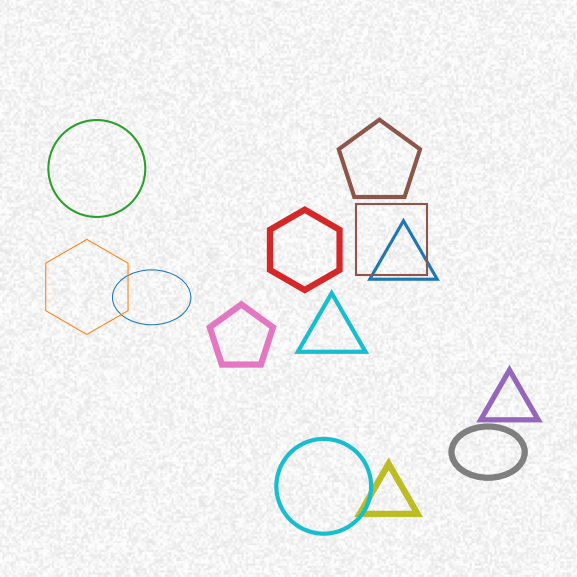[{"shape": "oval", "thickness": 0.5, "radius": 0.34, "center": [0.263, 0.484]}, {"shape": "triangle", "thickness": 1.5, "radius": 0.34, "center": [0.699, 0.549]}, {"shape": "hexagon", "thickness": 0.5, "radius": 0.41, "center": [0.15, 0.502]}, {"shape": "circle", "thickness": 1, "radius": 0.42, "center": [0.168, 0.707]}, {"shape": "hexagon", "thickness": 3, "radius": 0.35, "center": [0.528, 0.566]}, {"shape": "triangle", "thickness": 2.5, "radius": 0.29, "center": [0.882, 0.301]}, {"shape": "square", "thickness": 1, "radius": 0.3, "center": [0.678, 0.585]}, {"shape": "pentagon", "thickness": 2, "radius": 0.37, "center": [0.657, 0.718]}, {"shape": "pentagon", "thickness": 3, "radius": 0.29, "center": [0.418, 0.414]}, {"shape": "oval", "thickness": 3, "radius": 0.32, "center": [0.845, 0.216]}, {"shape": "triangle", "thickness": 3, "radius": 0.29, "center": [0.673, 0.138]}, {"shape": "circle", "thickness": 2, "radius": 0.41, "center": [0.561, 0.157]}, {"shape": "triangle", "thickness": 2, "radius": 0.34, "center": [0.574, 0.424]}]